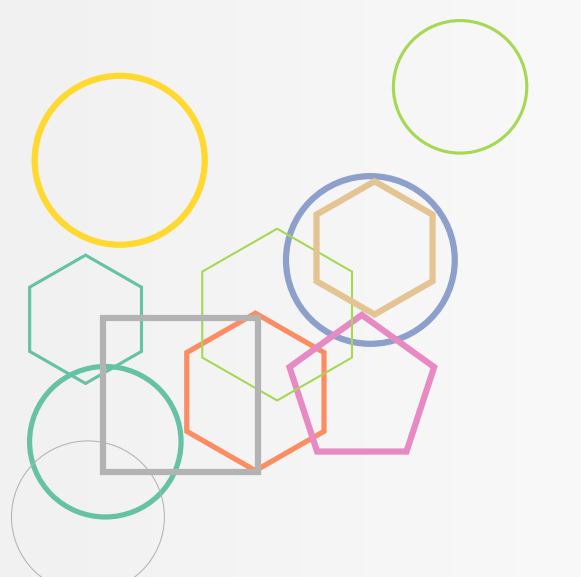[{"shape": "hexagon", "thickness": 1.5, "radius": 0.56, "center": [0.147, 0.446]}, {"shape": "circle", "thickness": 2.5, "radius": 0.65, "center": [0.181, 0.234]}, {"shape": "hexagon", "thickness": 2.5, "radius": 0.68, "center": [0.439, 0.32]}, {"shape": "circle", "thickness": 3, "radius": 0.73, "center": [0.637, 0.549]}, {"shape": "pentagon", "thickness": 3, "radius": 0.65, "center": [0.622, 0.323]}, {"shape": "hexagon", "thickness": 1, "radius": 0.74, "center": [0.477, 0.454]}, {"shape": "circle", "thickness": 1.5, "radius": 0.57, "center": [0.792, 0.849]}, {"shape": "circle", "thickness": 3, "radius": 0.73, "center": [0.206, 0.722]}, {"shape": "hexagon", "thickness": 3, "radius": 0.58, "center": [0.644, 0.57]}, {"shape": "square", "thickness": 3, "radius": 0.67, "center": [0.311, 0.316]}, {"shape": "circle", "thickness": 0.5, "radius": 0.66, "center": [0.151, 0.104]}]